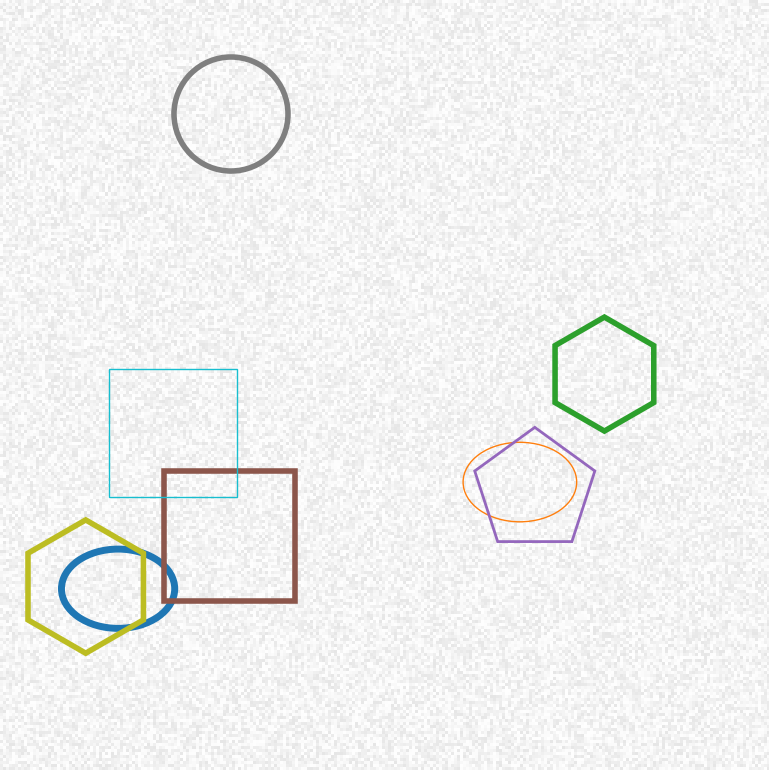[{"shape": "oval", "thickness": 2.5, "radius": 0.37, "center": [0.153, 0.235]}, {"shape": "oval", "thickness": 0.5, "radius": 0.37, "center": [0.675, 0.374]}, {"shape": "hexagon", "thickness": 2, "radius": 0.37, "center": [0.785, 0.514]}, {"shape": "pentagon", "thickness": 1, "radius": 0.41, "center": [0.695, 0.363]}, {"shape": "square", "thickness": 2, "radius": 0.42, "center": [0.298, 0.304]}, {"shape": "circle", "thickness": 2, "radius": 0.37, "center": [0.3, 0.852]}, {"shape": "hexagon", "thickness": 2, "radius": 0.43, "center": [0.111, 0.238]}, {"shape": "square", "thickness": 0.5, "radius": 0.42, "center": [0.225, 0.438]}]